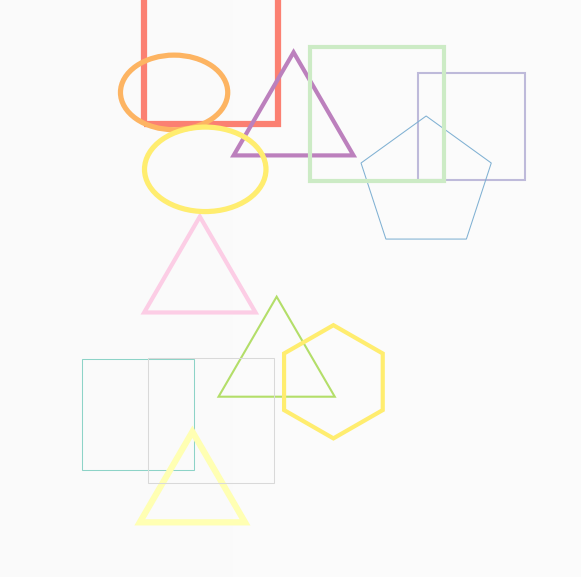[{"shape": "square", "thickness": 0.5, "radius": 0.48, "center": [0.237, 0.281]}, {"shape": "triangle", "thickness": 3, "radius": 0.52, "center": [0.331, 0.147]}, {"shape": "square", "thickness": 1, "radius": 0.46, "center": [0.812, 0.781]}, {"shape": "square", "thickness": 3, "radius": 0.58, "center": [0.363, 0.9]}, {"shape": "pentagon", "thickness": 0.5, "radius": 0.59, "center": [0.733, 0.68]}, {"shape": "oval", "thickness": 2.5, "radius": 0.46, "center": [0.3, 0.839]}, {"shape": "triangle", "thickness": 1, "radius": 0.58, "center": [0.476, 0.37]}, {"shape": "triangle", "thickness": 2, "radius": 0.55, "center": [0.344, 0.513]}, {"shape": "square", "thickness": 0.5, "radius": 0.54, "center": [0.362, 0.272]}, {"shape": "triangle", "thickness": 2, "radius": 0.6, "center": [0.505, 0.79]}, {"shape": "square", "thickness": 2, "radius": 0.58, "center": [0.648, 0.802]}, {"shape": "hexagon", "thickness": 2, "radius": 0.49, "center": [0.574, 0.338]}, {"shape": "oval", "thickness": 2.5, "radius": 0.52, "center": [0.353, 0.706]}]